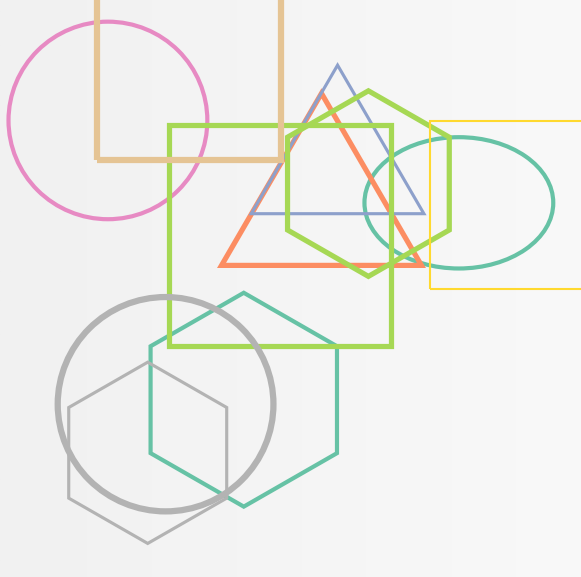[{"shape": "oval", "thickness": 2, "radius": 0.81, "center": [0.789, 0.648]}, {"shape": "hexagon", "thickness": 2, "radius": 0.93, "center": [0.419, 0.307]}, {"shape": "triangle", "thickness": 2.5, "radius": 0.99, "center": [0.553, 0.639]}, {"shape": "triangle", "thickness": 1.5, "radius": 0.86, "center": [0.581, 0.715]}, {"shape": "circle", "thickness": 2, "radius": 0.86, "center": [0.186, 0.791]}, {"shape": "square", "thickness": 2.5, "radius": 0.96, "center": [0.482, 0.591]}, {"shape": "hexagon", "thickness": 2.5, "radius": 0.8, "center": [0.634, 0.681]}, {"shape": "square", "thickness": 1, "radius": 0.73, "center": [0.886, 0.644]}, {"shape": "square", "thickness": 3, "radius": 0.79, "center": [0.326, 0.879]}, {"shape": "hexagon", "thickness": 1.5, "radius": 0.78, "center": [0.254, 0.215]}, {"shape": "circle", "thickness": 3, "radius": 0.93, "center": [0.285, 0.299]}]